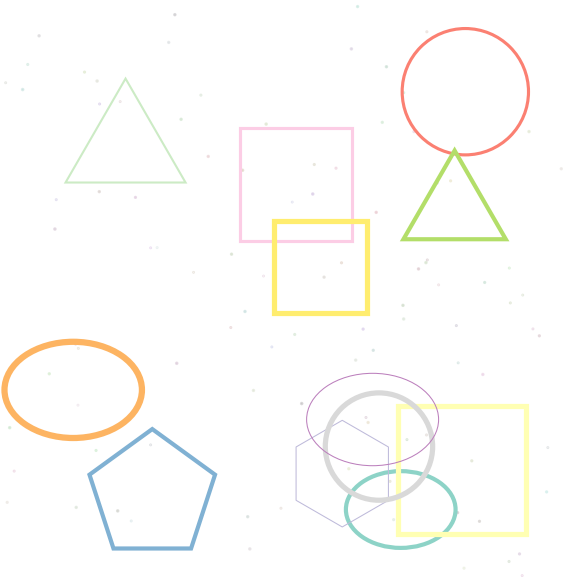[{"shape": "oval", "thickness": 2, "radius": 0.47, "center": [0.694, 0.117]}, {"shape": "square", "thickness": 2.5, "radius": 0.55, "center": [0.8, 0.185]}, {"shape": "hexagon", "thickness": 0.5, "radius": 0.46, "center": [0.593, 0.179]}, {"shape": "circle", "thickness": 1.5, "radius": 0.55, "center": [0.806, 0.84]}, {"shape": "pentagon", "thickness": 2, "radius": 0.57, "center": [0.264, 0.142]}, {"shape": "oval", "thickness": 3, "radius": 0.6, "center": [0.127, 0.324]}, {"shape": "triangle", "thickness": 2, "radius": 0.51, "center": [0.787, 0.636]}, {"shape": "square", "thickness": 1.5, "radius": 0.49, "center": [0.512, 0.68]}, {"shape": "circle", "thickness": 2.5, "radius": 0.46, "center": [0.656, 0.226]}, {"shape": "oval", "thickness": 0.5, "radius": 0.57, "center": [0.645, 0.273]}, {"shape": "triangle", "thickness": 1, "radius": 0.6, "center": [0.217, 0.743]}, {"shape": "square", "thickness": 2.5, "radius": 0.4, "center": [0.555, 0.537]}]